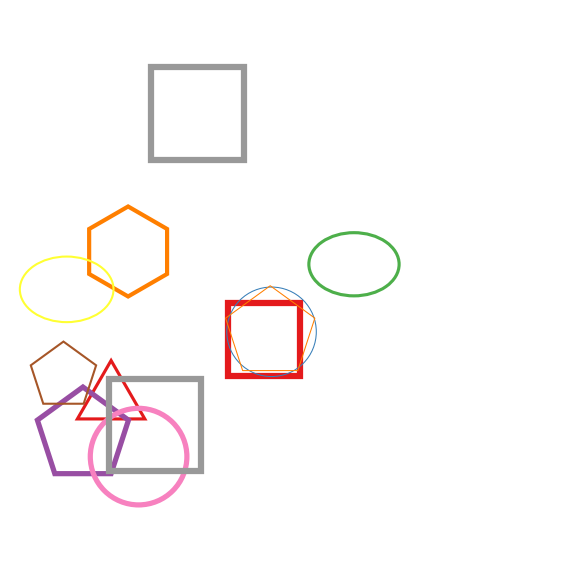[{"shape": "triangle", "thickness": 1.5, "radius": 0.34, "center": [0.192, 0.307]}, {"shape": "square", "thickness": 3, "radius": 0.31, "center": [0.457, 0.411]}, {"shape": "circle", "thickness": 0.5, "radius": 0.39, "center": [0.47, 0.425]}, {"shape": "oval", "thickness": 1.5, "radius": 0.39, "center": [0.613, 0.542]}, {"shape": "pentagon", "thickness": 2.5, "radius": 0.41, "center": [0.144, 0.246]}, {"shape": "hexagon", "thickness": 2, "radius": 0.39, "center": [0.222, 0.564]}, {"shape": "pentagon", "thickness": 0.5, "radius": 0.41, "center": [0.468, 0.423]}, {"shape": "oval", "thickness": 1, "radius": 0.41, "center": [0.115, 0.498]}, {"shape": "pentagon", "thickness": 1, "radius": 0.3, "center": [0.11, 0.348]}, {"shape": "circle", "thickness": 2.5, "radius": 0.42, "center": [0.24, 0.208]}, {"shape": "square", "thickness": 3, "radius": 0.4, "center": [0.268, 0.264]}, {"shape": "square", "thickness": 3, "radius": 0.4, "center": [0.342, 0.802]}]